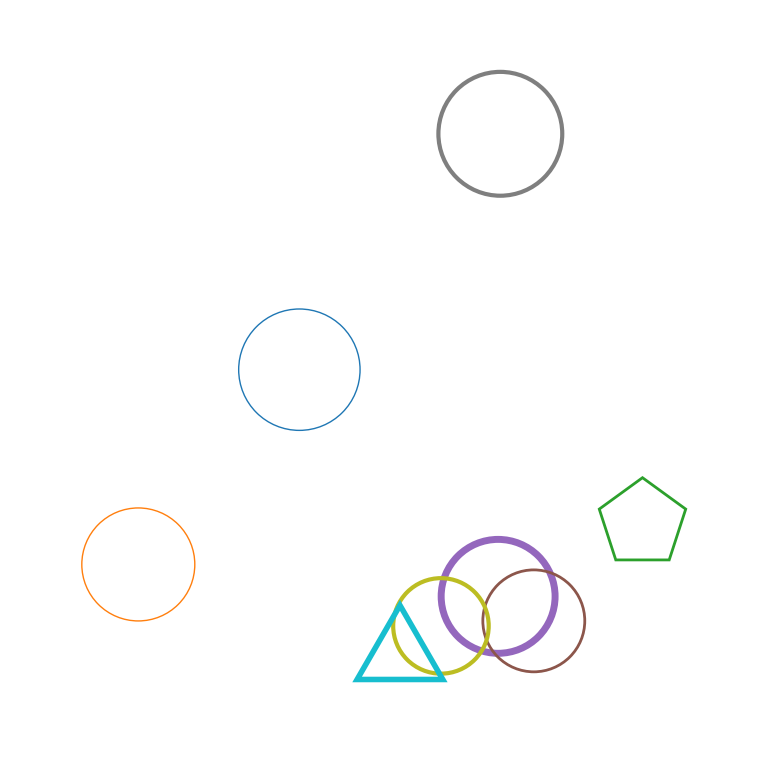[{"shape": "circle", "thickness": 0.5, "radius": 0.39, "center": [0.389, 0.52]}, {"shape": "circle", "thickness": 0.5, "radius": 0.37, "center": [0.18, 0.267]}, {"shape": "pentagon", "thickness": 1, "radius": 0.3, "center": [0.834, 0.321]}, {"shape": "circle", "thickness": 2.5, "radius": 0.37, "center": [0.647, 0.226]}, {"shape": "circle", "thickness": 1, "radius": 0.33, "center": [0.693, 0.194]}, {"shape": "circle", "thickness": 1.5, "radius": 0.4, "center": [0.65, 0.826]}, {"shape": "circle", "thickness": 1.5, "radius": 0.31, "center": [0.573, 0.187]}, {"shape": "triangle", "thickness": 2, "radius": 0.32, "center": [0.519, 0.15]}]